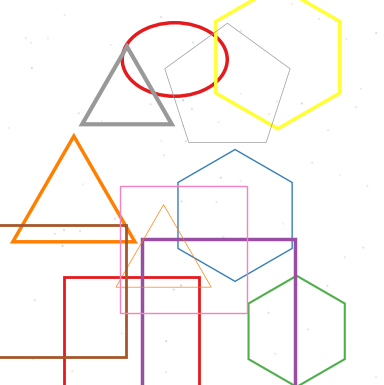[{"shape": "oval", "thickness": 2.5, "radius": 0.68, "center": [0.454, 0.846]}, {"shape": "square", "thickness": 2, "radius": 0.88, "center": [0.342, 0.105]}, {"shape": "hexagon", "thickness": 1, "radius": 0.86, "center": [0.611, 0.44]}, {"shape": "hexagon", "thickness": 1.5, "radius": 0.72, "center": [0.771, 0.139]}, {"shape": "square", "thickness": 2.5, "radius": 0.99, "center": [0.568, 0.18]}, {"shape": "triangle", "thickness": 2.5, "radius": 0.92, "center": [0.192, 0.463]}, {"shape": "triangle", "thickness": 0.5, "radius": 0.71, "center": [0.425, 0.326]}, {"shape": "hexagon", "thickness": 2.5, "radius": 0.93, "center": [0.722, 0.851]}, {"shape": "square", "thickness": 2, "radius": 0.86, "center": [0.154, 0.245]}, {"shape": "square", "thickness": 1, "radius": 0.83, "center": [0.476, 0.352]}, {"shape": "pentagon", "thickness": 0.5, "radius": 0.86, "center": [0.591, 0.769]}, {"shape": "triangle", "thickness": 3, "radius": 0.67, "center": [0.33, 0.744]}]